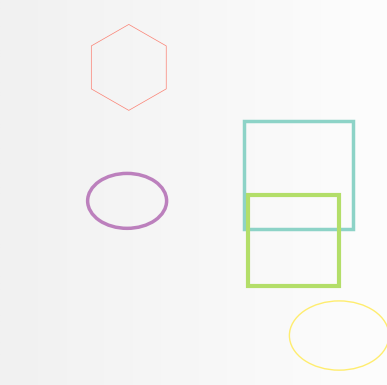[{"shape": "square", "thickness": 2.5, "radius": 0.7, "center": [0.77, 0.545]}, {"shape": "hexagon", "thickness": 0.5, "radius": 0.56, "center": [0.332, 0.825]}, {"shape": "square", "thickness": 3, "radius": 0.59, "center": [0.756, 0.376]}, {"shape": "oval", "thickness": 2.5, "radius": 0.51, "center": [0.328, 0.478]}, {"shape": "oval", "thickness": 1, "radius": 0.64, "center": [0.875, 0.128]}]